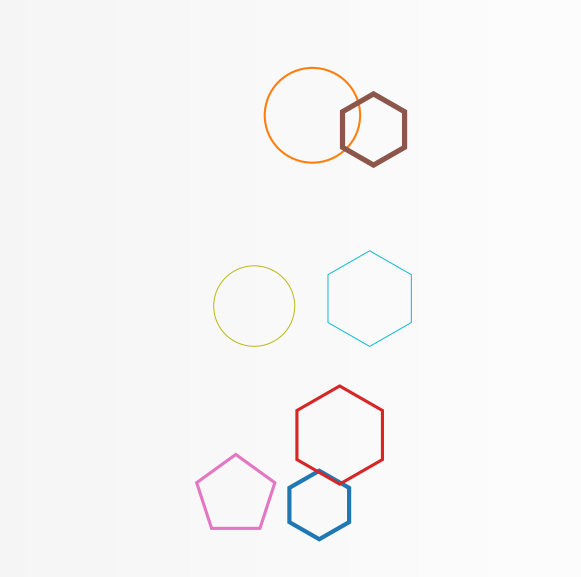[{"shape": "hexagon", "thickness": 2, "radius": 0.3, "center": [0.549, 0.125]}, {"shape": "circle", "thickness": 1, "radius": 0.41, "center": [0.538, 0.8]}, {"shape": "hexagon", "thickness": 1.5, "radius": 0.42, "center": [0.584, 0.246]}, {"shape": "hexagon", "thickness": 2.5, "radius": 0.31, "center": [0.643, 0.775]}, {"shape": "pentagon", "thickness": 1.5, "radius": 0.35, "center": [0.406, 0.141]}, {"shape": "circle", "thickness": 0.5, "radius": 0.35, "center": [0.437, 0.469]}, {"shape": "hexagon", "thickness": 0.5, "radius": 0.41, "center": [0.636, 0.482]}]